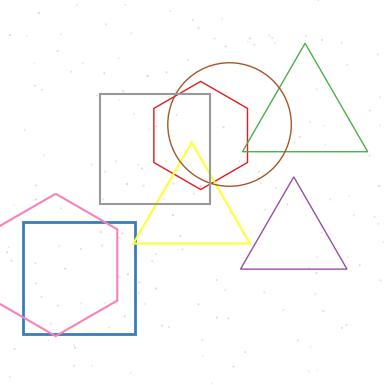[{"shape": "hexagon", "thickness": 1, "radius": 0.7, "center": [0.521, 0.648]}, {"shape": "square", "thickness": 2, "radius": 0.72, "center": [0.205, 0.278]}, {"shape": "triangle", "thickness": 1, "radius": 0.94, "center": [0.792, 0.7]}, {"shape": "triangle", "thickness": 1, "radius": 0.8, "center": [0.763, 0.381]}, {"shape": "triangle", "thickness": 1.5, "radius": 0.87, "center": [0.498, 0.455]}, {"shape": "circle", "thickness": 1, "radius": 0.8, "center": [0.596, 0.677]}, {"shape": "hexagon", "thickness": 1.5, "radius": 0.92, "center": [0.145, 0.312]}, {"shape": "square", "thickness": 1.5, "radius": 0.71, "center": [0.403, 0.613]}]